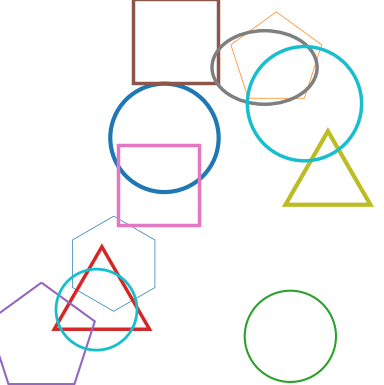[{"shape": "circle", "thickness": 3, "radius": 0.7, "center": [0.427, 0.642]}, {"shape": "hexagon", "thickness": 0.5, "radius": 0.62, "center": [0.295, 0.315]}, {"shape": "pentagon", "thickness": 0.5, "radius": 0.62, "center": [0.718, 0.845]}, {"shape": "circle", "thickness": 1.5, "radius": 0.59, "center": [0.754, 0.126]}, {"shape": "triangle", "thickness": 2.5, "radius": 0.71, "center": [0.265, 0.216]}, {"shape": "pentagon", "thickness": 1.5, "radius": 0.73, "center": [0.108, 0.12]}, {"shape": "square", "thickness": 2.5, "radius": 0.55, "center": [0.456, 0.893]}, {"shape": "square", "thickness": 2.5, "radius": 0.52, "center": [0.413, 0.52]}, {"shape": "oval", "thickness": 2.5, "radius": 0.68, "center": [0.687, 0.825]}, {"shape": "triangle", "thickness": 3, "radius": 0.64, "center": [0.852, 0.532]}, {"shape": "circle", "thickness": 2, "radius": 0.53, "center": [0.251, 0.196]}, {"shape": "circle", "thickness": 2.5, "radius": 0.74, "center": [0.791, 0.731]}]